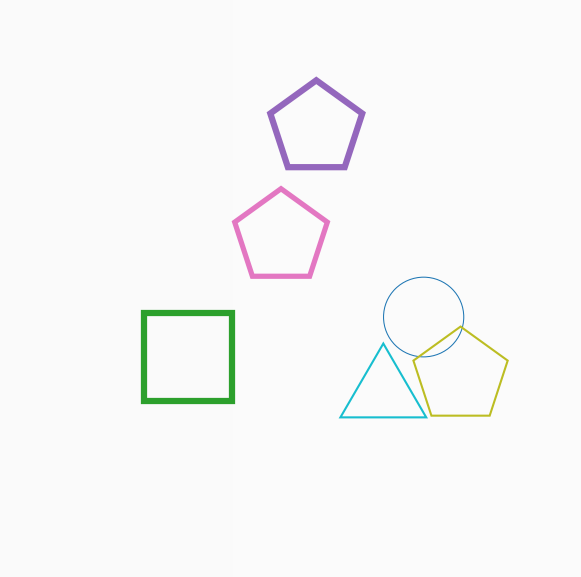[{"shape": "circle", "thickness": 0.5, "radius": 0.35, "center": [0.729, 0.45]}, {"shape": "square", "thickness": 3, "radius": 0.38, "center": [0.324, 0.381]}, {"shape": "pentagon", "thickness": 3, "radius": 0.42, "center": [0.544, 0.777]}, {"shape": "pentagon", "thickness": 2.5, "radius": 0.42, "center": [0.483, 0.589]}, {"shape": "pentagon", "thickness": 1, "radius": 0.43, "center": [0.792, 0.348]}, {"shape": "triangle", "thickness": 1, "radius": 0.43, "center": [0.659, 0.319]}]